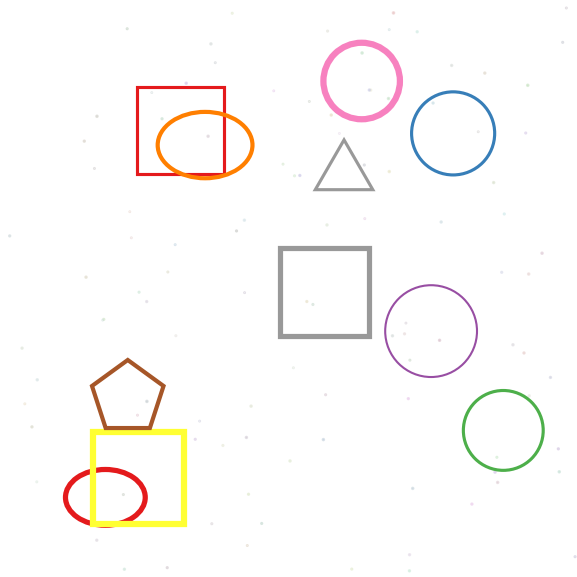[{"shape": "square", "thickness": 1.5, "radius": 0.38, "center": [0.312, 0.773]}, {"shape": "oval", "thickness": 2.5, "radius": 0.35, "center": [0.182, 0.138]}, {"shape": "circle", "thickness": 1.5, "radius": 0.36, "center": [0.785, 0.768]}, {"shape": "circle", "thickness": 1.5, "radius": 0.35, "center": [0.871, 0.254]}, {"shape": "circle", "thickness": 1, "radius": 0.4, "center": [0.746, 0.426]}, {"shape": "oval", "thickness": 2, "radius": 0.41, "center": [0.355, 0.748]}, {"shape": "square", "thickness": 3, "radius": 0.4, "center": [0.24, 0.171]}, {"shape": "pentagon", "thickness": 2, "radius": 0.33, "center": [0.221, 0.311]}, {"shape": "circle", "thickness": 3, "radius": 0.33, "center": [0.626, 0.859]}, {"shape": "square", "thickness": 2.5, "radius": 0.38, "center": [0.562, 0.493]}, {"shape": "triangle", "thickness": 1.5, "radius": 0.29, "center": [0.596, 0.699]}]